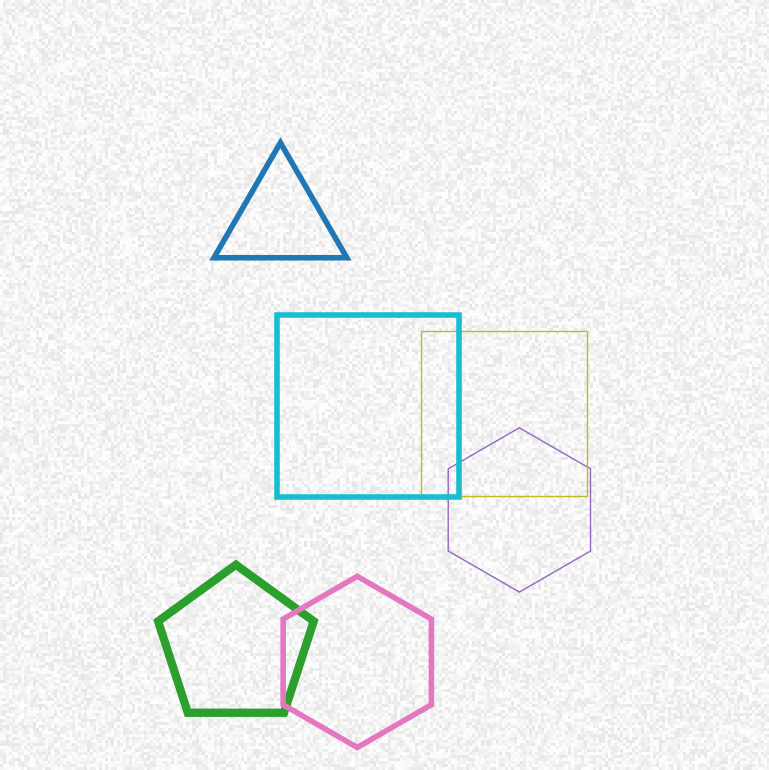[{"shape": "triangle", "thickness": 2, "radius": 0.5, "center": [0.364, 0.715]}, {"shape": "pentagon", "thickness": 3, "radius": 0.53, "center": [0.306, 0.16]}, {"shape": "hexagon", "thickness": 0.5, "radius": 0.53, "center": [0.674, 0.338]}, {"shape": "hexagon", "thickness": 2, "radius": 0.56, "center": [0.464, 0.14]}, {"shape": "square", "thickness": 0.5, "radius": 0.54, "center": [0.654, 0.463]}, {"shape": "square", "thickness": 2, "radius": 0.59, "center": [0.478, 0.473]}]